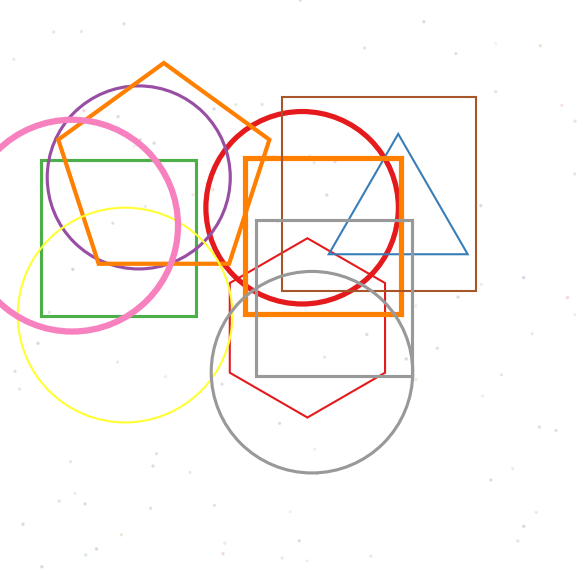[{"shape": "hexagon", "thickness": 1, "radius": 0.78, "center": [0.532, 0.431]}, {"shape": "circle", "thickness": 2.5, "radius": 0.83, "center": [0.523, 0.639]}, {"shape": "triangle", "thickness": 1, "radius": 0.69, "center": [0.69, 0.628]}, {"shape": "square", "thickness": 1.5, "radius": 0.67, "center": [0.206, 0.587]}, {"shape": "circle", "thickness": 1.5, "radius": 0.79, "center": [0.24, 0.692]}, {"shape": "pentagon", "thickness": 2, "radius": 0.96, "center": [0.284, 0.698]}, {"shape": "square", "thickness": 2.5, "radius": 0.68, "center": [0.56, 0.591]}, {"shape": "circle", "thickness": 1, "radius": 0.93, "center": [0.217, 0.454]}, {"shape": "square", "thickness": 1, "radius": 0.84, "center": [0.656, 0.663]}, {"shape": "circle", "thickness": 3, "radius": 0.92, "center": [0.125, 0.608]}, {"shape": "square", "thickness": 1.5, "radius": 0.67, "center": [0.579, 0.483]}, {"shape": "circle", "thickness": 1.5, "radius": 0.87, "center": [0.54, 0.355]}]